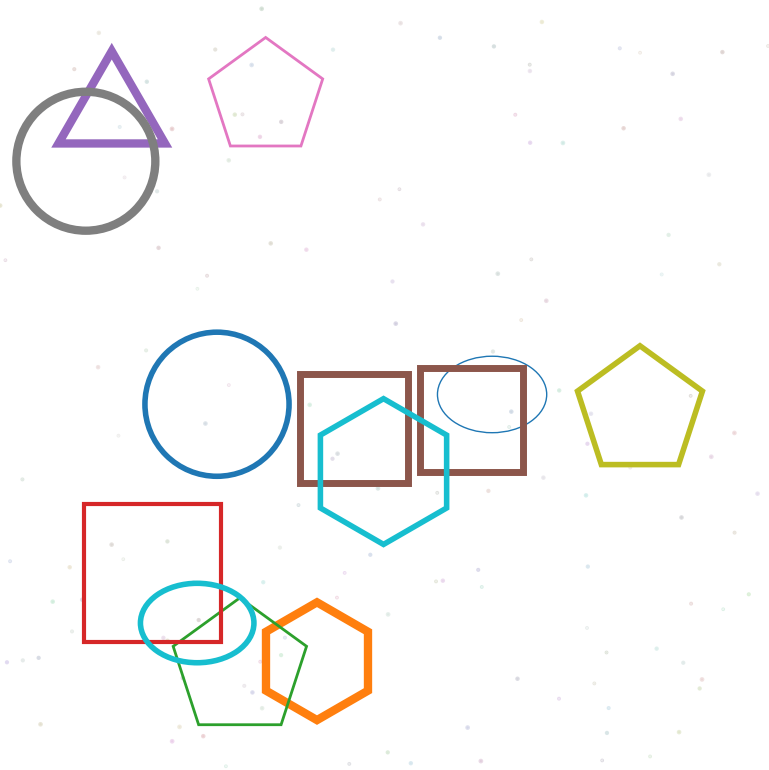[{"shape": "circle", "thickness": 2, "radius": 0.47, "center": [0.282, 0.475]}, {"shape": "oval", "thickness": 0.5, "radius": 0.35, "center": [0.639, 0.488]}, {"shape": "hexagon", "thickness": 3, "radius": 0.38, "center": [0.412, 0.141]}, {"shape": "pentagon", "thickness": 1, "radius": 0.46, "center": [0.312, 0.132]}, {"shape": "square", "thickness": 1.5, "radius": 0.45, "center": [0.198, 0.256]}, {"shape": "triangle", "thickness": 3, "radius": 0.4, "center": [0.145, 0.854]}, {"shape": "square", "thickness": 2.5, "radius": 0.35, "center": [0.46, 0.444]}, {"shape": "square", "thickness": 2.5, "radius": 0.34, "center": [0.613, 0.454]}, {"shape": "pentagon", "thickness": 1, "radius": 0.39, "center": [0.345, 0.873]}, {"shape": "circle", "thickness": 3, "radius": 0.45, "center": [0.111, 0.791]}, {"shape": "pentagon", "thickness": 2, "radius": 0.43, "center": [0.831, 0.466]}, {"shape": "hexagon", "thickness": 2, "radius": 0.47, "center": [0.498, 0.388]}, {"shape": "oval", "thickness": 2, "radius": 0.37, "center": [0.256, 0.191]}]